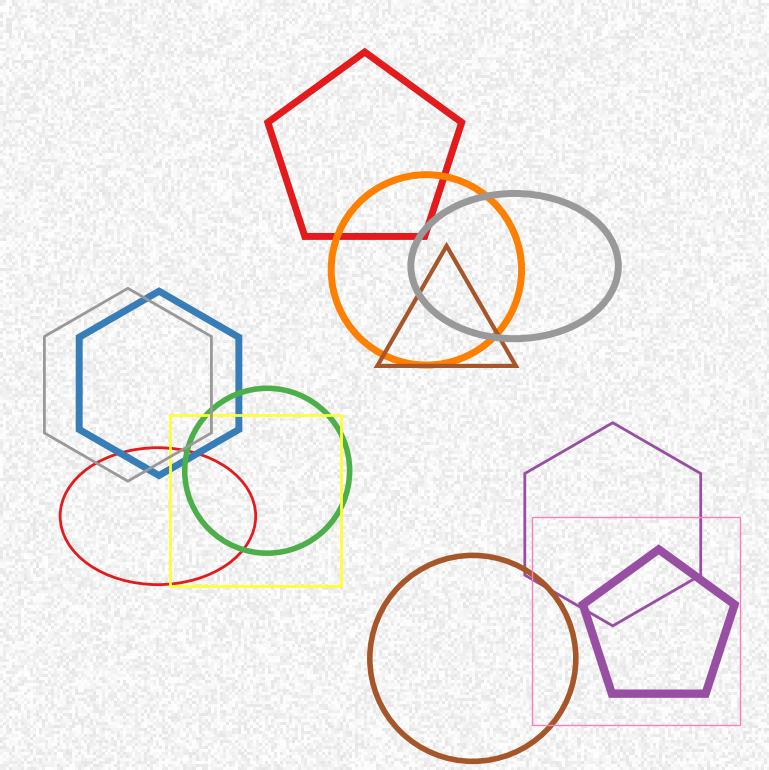[{"shape": "oval", "thickness": 1, "radius": 0.63, "center": [0.205, 0.33]}, {"shape": "pentagon", "thickness": 2.5, "radius": 0.66, "center": [0.474, 0.8]}, {"shape": "hexagon", "thickness": 2.5, "radius": 0.6, "center": [0.207, 0.502]}, {"shape": "circle", "thickness": 2, "radius": 0.54, "center": [0.347, 0.389]}, {"shape": "hexagon", "thickness": 1, "radius": 0.66, "center": [0.796, 0.319]}, {"shape": "pentagon", "thickness": 3, "radius": 0.52, "center": [0.856, 0.183]}, {"shape": "circle", "thickness": 2.5, "radius": 0.62, "center": [0.554, 0.65]}, {"shape": "square", "thickness": 1, "radius": 0.56, "center": [0.332, 0.35]}, {"shape": "circle", "thickness": 2, "radius": 0.67, "center": [0.614, 0.145]}, {"shape": "triangle", "thickness": 1.5, "radius": 0.52, "center": [0.58, 0.577]}, {"shape": "square", "thickness": 0.5, "radius": 0.67, "center": [0.826, 0.193]}, {"shape": "oval", "thickness": 2.5, "radius": 0.67, "center": [0.668, 0.654]}, {"shape": "hexagon", "thickness": 1, "radius": 0.63, "center": [0.166, 0.5]}]